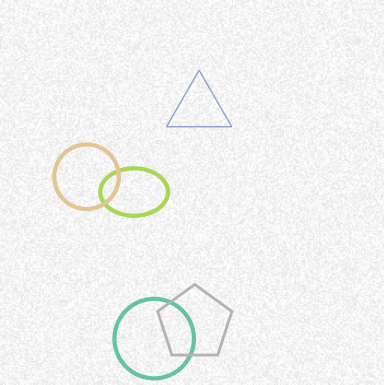[{"shape": "circle", "thickness": 3, "radius": 0.52, "center": [0.4, 0.121]}, {"shape": "triangle", "thickness": 1, "radius": 0.49, "center": [0.517, 0.72]}, {"shape": "oval", "thickness": 3, "radius": 0.44, "center": [0.348, 0.501]}, {"shape": "circle", "thickness": 3, "radius": 0.42, "center": [0.225, 0.541]}, {"shape": "pentagon", "thickness": 2, "radius": 0.51, "center": [0.506, 0.16]}]